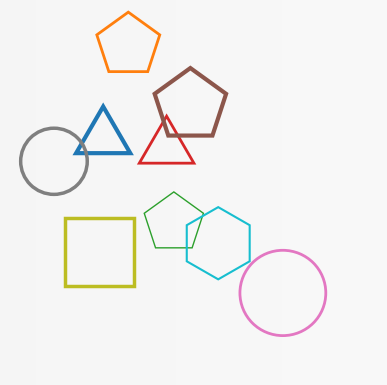[{"shape": "triangle", "thickness": 3, "radius": 0.4, "center": [0.266, 0.643]}, {"shape": "pentagon", "thickness": 2, "radius": 0.43, "center": [0.331, 0.883]}, {"shape": "pentagon", "thickness": 1, "radius": 0.4, "center": [0.449, 0.421]}, {"shape": "triangle", "thickness": 2, "radius": 0.41, "center": [0.43, 0.617]}, {"shape": "pentagon", "thickness": 3, "radius": 0.48, "center": [0.491, 0.726]}, {"shape": "circle", "thickness": 2, "radius": 0.55, "center": [0.73, 0.239]}, {"shape": "circle", "thickness": 2.5, "radius": 0.43, "center": [0.139, 0.581]}, {"shape": "square", "thickness": 2.5, "radius": 0.44, "center": [0.257, 0.345]}, {"shape": "hexagon", "thickness": 1.5, "radius": 0.47, "center": [0.563, 0.368]}]